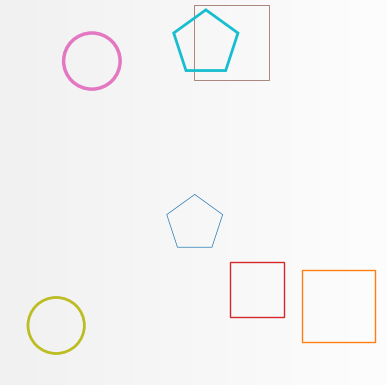[{"shape": "pentagon", "thickness": 0.5, "radius": 0.38, "center": [0.502, 0.419]}, {"shape": "square", "thickness": 1, "radius": 0.47, "center": [0.873, 0.206]}, {"shape": "square", "thickness": 1, "radius": 0.35, "center": [0.663, 0.248]}, {"shape": "square", "thickness": 0.5, "radius": 0.49, "center": [0.598, 0.889]}, {"shape": "circle", "thickness": 2.5, "radius": 0.36, "center": [0.237, 0.841]}, {"shape": "circle", "thickness": 2, "radius": 0.36, "center": [0.145, 0.155]}, {"shape": "pentagon", "thickness": 2, "radius": 0.44, "center": [0.531, 0.887]}]